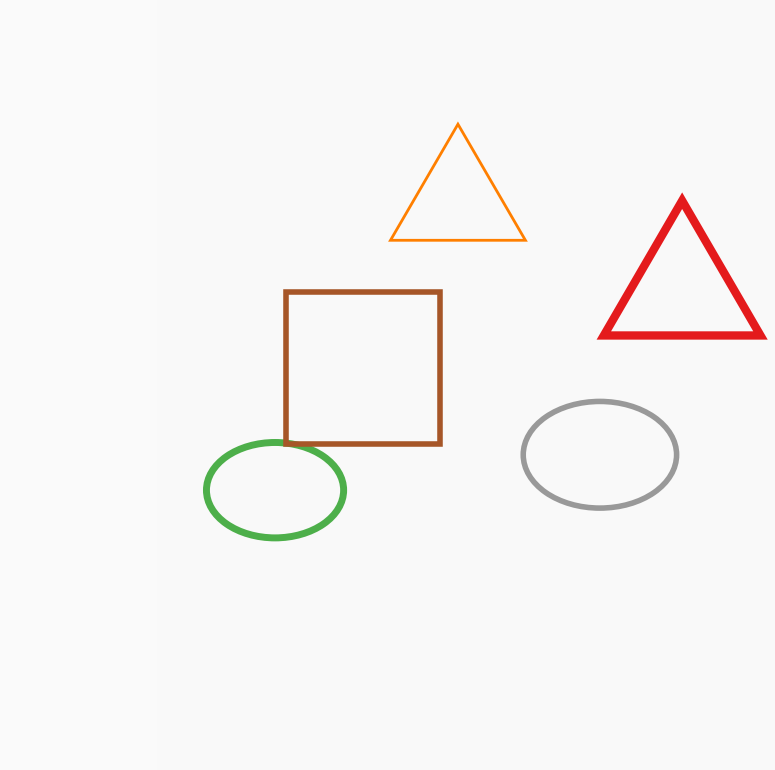[{"shape": "triangle", "thickness": 3, "radius": 0.58, "center": [0.88, 0.623]}, {"shape": "oval", "thickness": 2.5, "radius": 0.44, "center": [0.355, 0.363]}, {"shape": "triangle", "thickness": 1, "radius": 0.5, "center": [0.591, 0.738]}, {"shape": "square", "thickness": 2, "radius": 0.5, "center": [0.468, 0.522]}, {"shape": "oval", "thickness": 2, "radius": 0.49, "center": [0.774, 0.409]}]